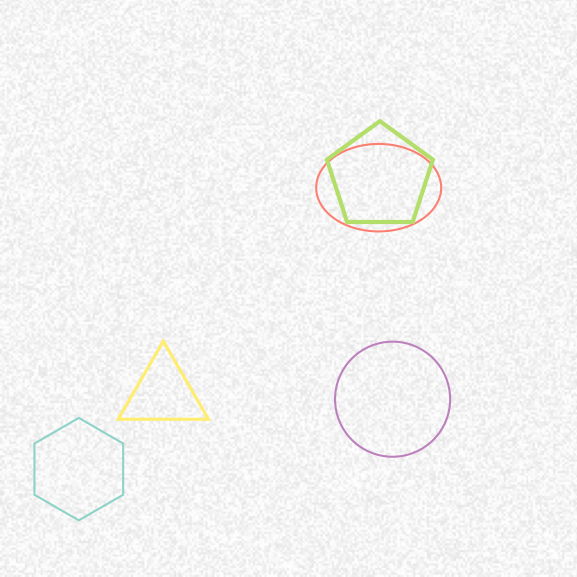[{"shape": "hexagon", "thickness": 1, "radius": 0.44, "center": [0.136, 0.187]}, {"shape": "oval", "thickness": 1, "radius": 0.54, "center": [0.656, 0.674]}, {"shape": "pentagon", "thickness": 2, "radius": 0.48, "center": [0.658, 0.693]}, {"shape": "circle", "thickness": 1, "radius": 0.5, "center": [0.68, 0.308]}, {"shape": "triangle", "thickness": 1.5, "radius": 0.45, "center": [0.283, 0.318]}]